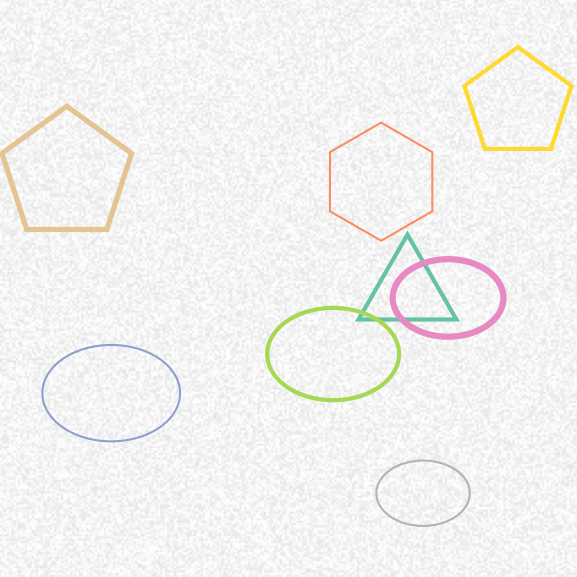[{"shape": "triangle", "thickness": 2, "radius": 0.49, "center": [0.706, 0.495]}, {"shape": "hexagon", "thickness": 1, "radius": 0.51, "center": [0.66, 0.685]}, {"shape": "oval", "thickness": 1, "radius": 0.6, "center": [0.193, 0.318]}, {"shape": "oval", "thickness": 3, "radius": 0.48, "center": [0.776, 0.483]}, {"shape": "oval", "thickness": 2, "radius": 0.57, "center": [0.577, 0.386]}, {"shape": "pentagon", "thickness": 2, "radius": 0.49, "center": [0.897, 0.82]}, {"shape": "pentagon", "thickness": 2.5, "radius": 0.59, "center": [0.116, 0.697]}, {"shape": "oval", "thickness": 1, "radius": 0.4, "center": [0.733, 0.145]}]